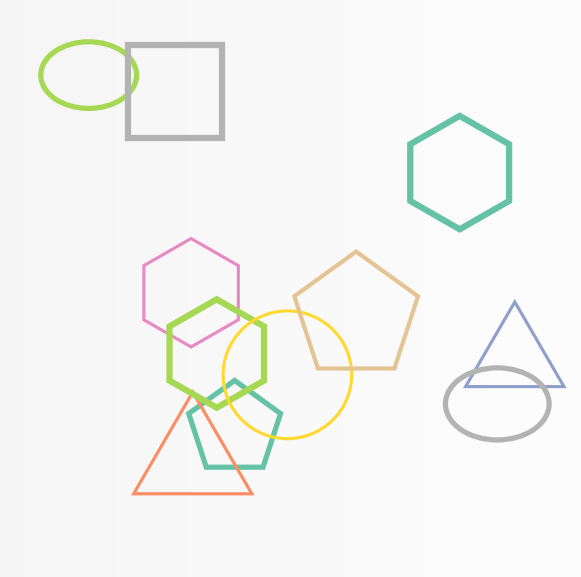[{"shape": "hexagon", "thickness": 3, "radius": 0.49, "center": [0.791, 0.7]}, {"shape": "pentagon", "thickness": 2.5, "radius": 0.42, "center": [0.404, 0.257]}, {"shape": "triangle", "thickness": 1.5, "radius": 0.59, "center": [0.332, 0.203]}, {"shape": "triangle", "thickness": 1.5, "radius": 0.49, "center": [0.886, 0.379]}, {"shape": "hexagon", "thickness": 1.5, "radius": 0.47, "center": [0.329, 0.492]}, {"shape": "oval", "thickness": 2.5, "radius": 0.41, "center": [0.153, 0.869]}, {"shape": "hexagon", "thickness": 3, "radius": 0.47, "center": [0.373, 0.387]}, {"shape": "circle", "thickness": 1.5, "radius": 0.55, "center": [0.494, 0.35]}, {"shape": "pentagon", "thickness": 2, "radius": 0.56, "center": [0.613, 0.452]}, {"shape": "oval", "thickness": 2.5, "radius": 0.45, "center": [0.856, 0.3]}, {"shape": "square", "thickness": 3, "radius": 0.4, "center": [0.301, 0.84]}]